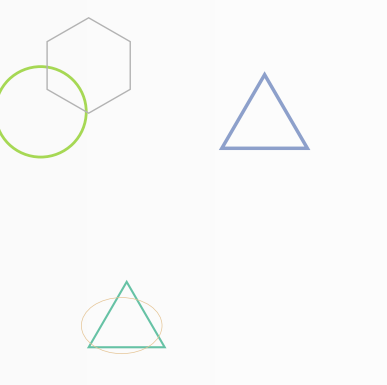[{"shape": "triangle", "thickness": 1.5, "radius": 0.57, "center": [0.327, 0.155]}, {"shape": "triangle", "thickness": 2.5, "radius": 0.64, "center": [0.683, 0.679]}, {"shape": "circle", "thickness": 2, "radius": 0.59, "center": [0.105, 0.71]}, {"shape": "oval", "thickness": 0.5, "radius": 0.52, "center": [0.314, 0.154]}, {"shape": "hexagon", "thickness": 1, "radius": 0.62, "center": [0.229, 0.83]}]